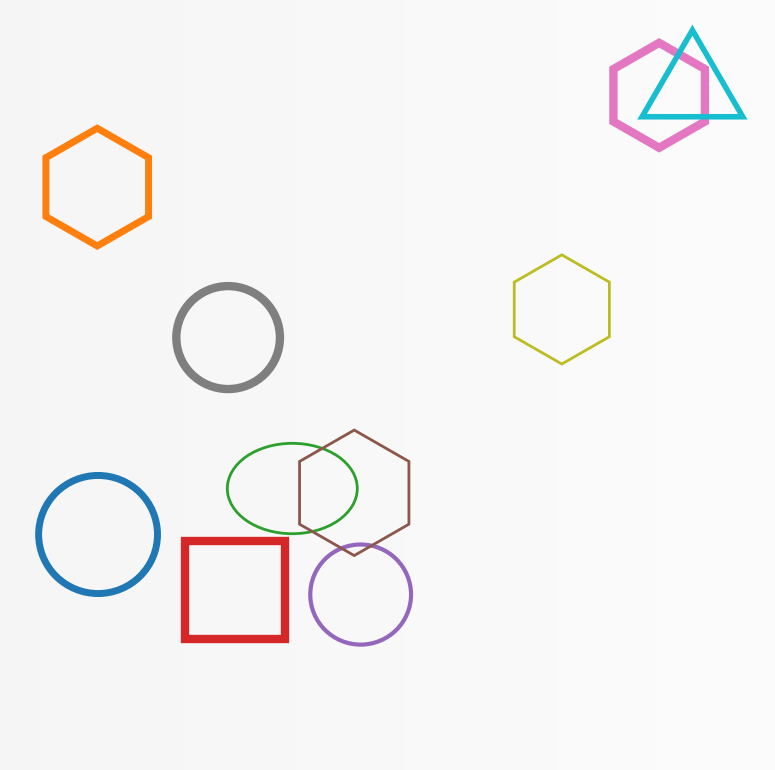[{"shape": "circle", "thickness": 2.5, "radius": 0.38, "center": [0.127, 0.306]}, {"shape": "hexagon", "thickness": 2.5, "radius": 0.38, "center": [0.125, 0.757]}, {"shape": "oval", "thickness": 1, "radius": 0.42, "center": [0.377, 0.366]}, {"shape": "square", "thickness": 3, "radius": 0.32, "center": [0.303, 0.234]}, {"shape": "circle", "thickness": 1.5, "radius": 0.33, "center": [0.465, 0.228]}, {"shape": "hexagon", "thickness": 1, "radius": 0.41, "center": [0.457, 0.36]}, {"shape": "hexagon", "thickness": 3, "radius": 0.34, "center": [0.851, 0.876]}, {"shape": "circle", "thickness": 3, "radius": 0.33, "center": [0.294, 0.562]}, {"shape": "hexagon", "thickness": 1, "radius": 0.35, "center": [0.725, 0.598]}, {"shape": "triangle", "thickness": 2, "radius": 0.37, "center": [0.893, 0.886]}]